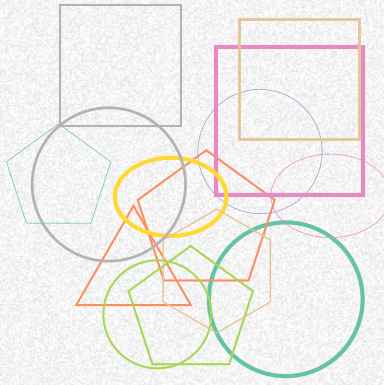[{"shape": "pentagon", "thickness": 0.5, "radius": 0.71, "center": [0.152, 0.536]}, {"shape": "circle", "thickness": 3, "radius": 1.0, "center": [0.742, 0.223]}, {"shape": "triangle", "thickness": 1.5, "radius": 0.86, "center": [0.347, 0.294]}, {"shape": "pentagon", "thickness": 1.5, "radius": 0.94, "center": [0.536, 0.423]}, {"shape": "circle", "thickness": 0.5, "radius": 0.81, "center": [0.675, 0.606]}, {"shape": "oval", "thickness": 0.5, "radius": 0.77, "center": [0.859, 0.491]}, {"shape": "square", "thickness": 3, "radius": 0.96, "center": [0.751, 0.686]}, {"shape": "circle", "thickness": 1.5, "radius": 0.7, "center": [0.409, 0.184]}, {"shape": "pentagon", "thickness": 1.5, "radius": 0.85, "center": [0.495, 0.191]}, {"shape": "oval", "thickness": 3, "radius": 0.72, "center": [0.443, 0.489]}, {"shape": "hexagon", "thickness": 1, "radius": 0.8, "center": [0.563, 0.296]}, {"shape": "square", "thickness": 2, "radius": 0.78, "center": [0.776, 0.795]}, {"shape": "circle", "thickness": 2, "radius": 1.0, "center": [0.283, 0.521]}, {"shape": "square", "thickness": 1.5, "radius": 0.79, "center": [0.314, 0.829]}]